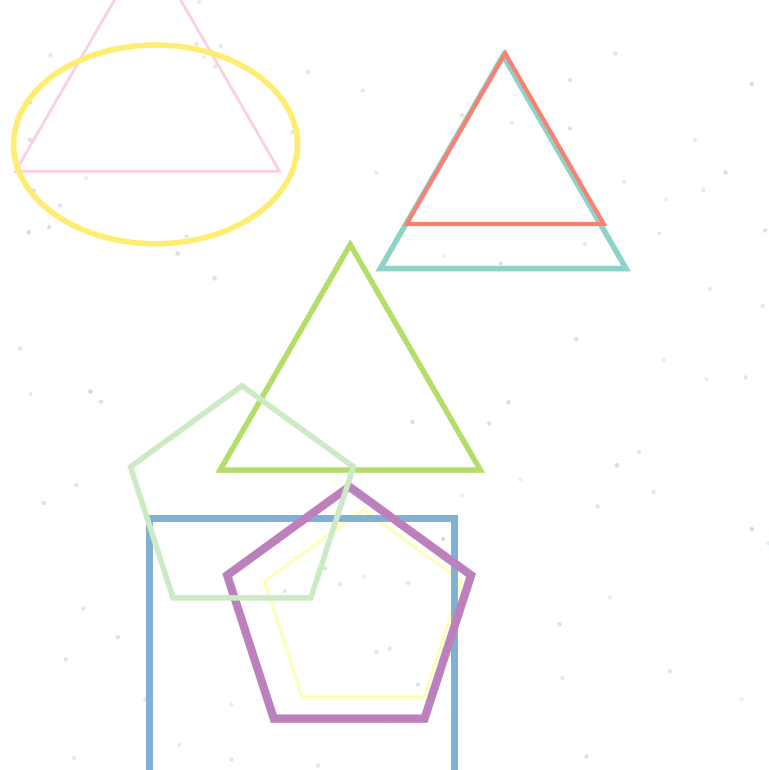[{"shape": "triangle", "thickness": 2, "radius": 0.92, "center": [0.653, 0.743]}, {"shape": "pentagon", "thickness": 1, "radius": 0.67, "center": [0.472, 0.203]}, {"shape": "triangle", "thickness": 1.5, "radius": 0.74, "center": [0.656, 0.783]}, {"shape": "square", "thickness": 2.5, "radius": 0.99, "center": [0.392, 0.129]}, {"shape": "triangle", "thickness": 2, "radius": 0.98, "center": [0.455, 0.487]}, {"shape": "triangle", "thickness": 1, "radius": 0.99, "center": [0.192, 0.876]}, {"shape": "pentagon", "thickness": 3, "radius": 0.83, "center": [0.453, 0.201]}, {"shape": "pentagon", "thickness": 2, "radius": 0.76, "center": [0.314, 0.347]}, {"shape": "oval", "thickness": 2, "radius": 0.92, "center": [0.202, 0.812]}]